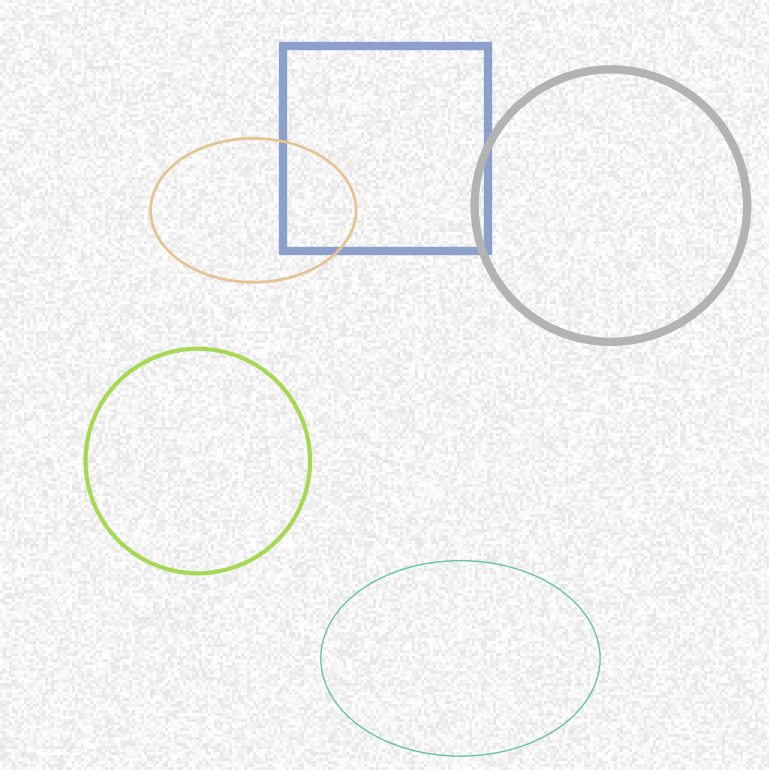[{"shape": "oval", "thickness": 0.5, "radius": 0.91, "center": [0.598, 0.145]}, {"shape": "square", "thickness": 3, "radius": 0.67, "center": [0.501, 0.807]}, {"shape": "circle", "thickness": 1.5, "radius": 0.73, "center": [0.257, 0.401]}, {"shape": "oval", "thickness": 1, "radius": 0.67, "center": [0.329, 0.727]}, {"shape": "circle", "thickness": 3, "radius": 0.88, "center": [0.793, 0.733]}]